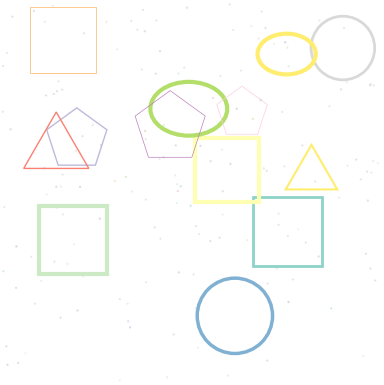[{"shape": "square", "thickness": 2, "radius": 0.45, "center": [0.746, 0.398]}, {"shape": "square", "thickness": 3, "radius": 0.41, "center": [0.589, 0.558]}, {"shape": "pentagon", "thickness": 1, "radius": 0.41, "center": [0.199, 0.638]}, {"shape": "triangle", "thickness": 1, "radius": 0.49, "center": [0.146, 0.611]}, {"shape": "circle", "thickness": 2.5, "radius": 0.49, "center": [0.61, 0.18]}, {"shape": "square", "thickness": 0.5, "radius": 0.43, "center": [0.164, 0.896]}, {"shape": "oval", "thickness": 3, "radius": 0.5, "center": [0.49, 0.718]}, {"shape": "pentagon", "thickness": 0.5, "radius": 0.35, "center": [0.629, 0.707]}, {"shape": "circle", "thickness": 2, "radius": 0.41, "center": [0.891, 0.875]}, {"shape": "pentagon", "thickness": 0.5, "radius": 0.48, "center": [0.442, 0.669]}, {"shape": "square", "thickness": 3, "radius": 0.44, "center": [0.19, 0.377]}, {"shape": "oval", "thickness": 3, "radius": 0.38, "center": [0.745, 0.86]}, {"shape": "triangle", "thickness": 1.5, "radius": 0.39, "center": [0.809, 0.547]}]